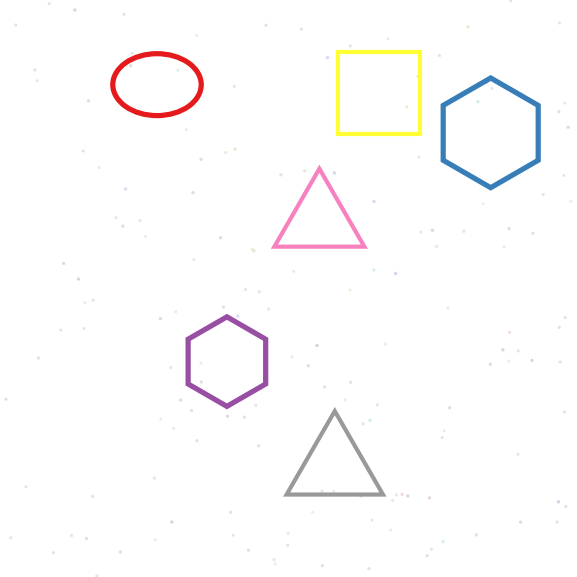[{"shape": "oval", "thickness": 2.5, "radius": 0.38, "center": [0.272, 0.853]}, {"shape": "hexagon", "thickness": 2.5, "radius": 0.47, "center": [0.85, 0.769]}, {"shape": "hexagon", "thickness": 2.5, "radius": 0.39, "center": [0.393, 0.373]}, {"shape": "square", "thickness": 2, "radius": 0.35, "center": [0.656, 0.838]}, {"shape": "triangle", "thickness": 2, "radius": 0.45, "center": [0.553, 0.617]}, {"shape": "triangle", "thickness": 2, "radius": 0.48, "center": [0.58, 0.191]}]